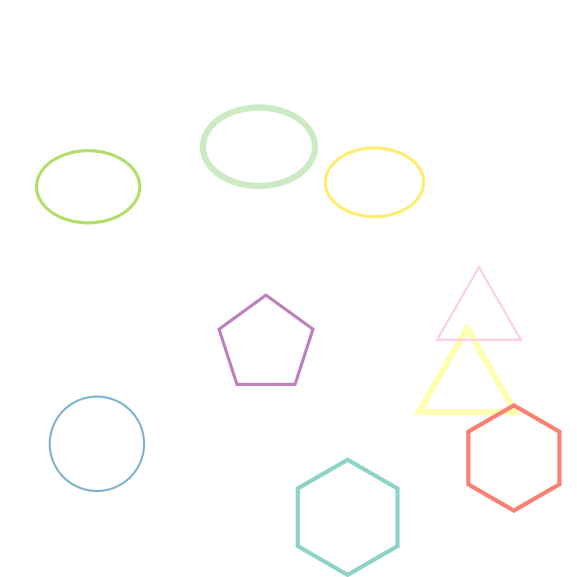[{"shape": "hexagon", "thickness": 2, "radius": 0.5, "center": [0.602, 0.103]}, {"shape": "triangle", "thickness": 3, "radius": 0.48, "center": [0.809, 0.334]}, {"shape": "hexagon", "thickness": 2, "radius": 0.46, "center": [0.89, 0.206]}, {"shape": "circle", "thickness": 1, "radius": 0.41, "center": [0.168, 0.231]}, {"shape": "oval", "thickness": 1.5, "radius": 0.45, "center": [0.153, 0.676]}, {"shape": "triangle", "thickness": 1, "radius": 0.42, "center": [0.829, 0.453]}, {"shape": "pentagon", "thickness": 1.5, "radius": 0.43, "center": [0.461, 0.403]}, {"shape": "oval", "thickness": 3, "radius": 0.49, "center": [0.448, 0.745]}, {"shape": "oval", "thickness": 1.5, "radius": 0.43, "center": [0.648, 0.683]}]